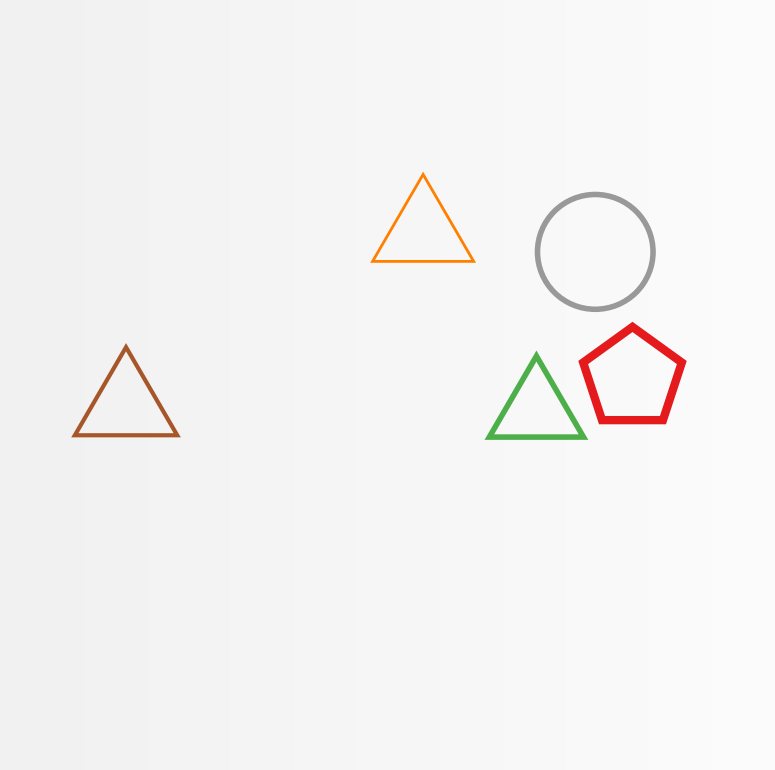[{"shape": "pentagon", "thickness": 3, "radius": 0.33, "center": [0.816, 0.509]}, {"shape": "triangle", "thickness": 2, "radius": 0.35, "center": [0.692, 0.467]}, {"shape": "triangle", "thickness": 1, "radius": 0.38, "center": [0.546, 0.698]}, {"shape": "triangle", "thickness": 1.5, "radius": 0.38, "center": [0.163, 0.473]}, {"shape": "circle", "thickness": 2, "radius": 0.37, "center": [0.768, 0.673]}]